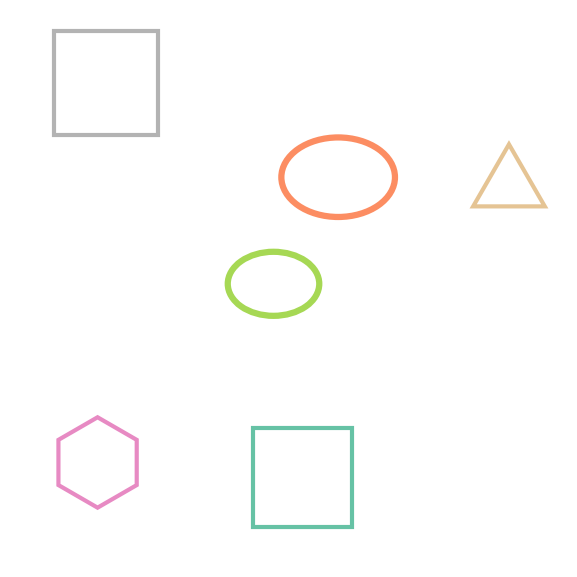[{"shape": "square", "thickness": 2, "radius": 0.43, "center": [0.524, 0.172]}, {"shape": "oval", "thickness": 3, "radius": 0.49, "center": [0.586, 0.692]}, {"shape": "hexagon", "thickness": 2, "radius": 0.39, "center": [0.169, 0.198]}, {"shape": "oval", "thickness": 3, "radius": 0.4, "center": [0.474, 0.508]}, {"shape": "triangle", "thickness": 2, "radius": 0.36, "center": [0.881, 0.678]}, {"shape": "square", "thickness": 2, "radius": 0.45, "center": [0.184, 0.856]}]